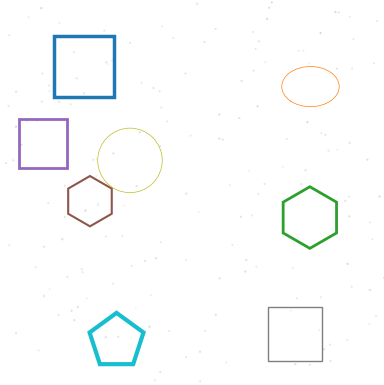[{"shape": "square", "thickness": 2.5, "radius": 0.39, "center": [0.218, 0.828]}, {"shape": "oval", "thickness": 0.5, "radius": 0.37, "center": [0.806, 0.775]}, {"shape": "hexagon", "thickness": 2, "radius": 0.4, "center": [0.805, 0.435]}, {"shape": "square", "thickness": 2, "radius": 0.32, "center": [0.112, 0.627]}, {"shape": "hexagon", "thickness": 1.5, "radius": 0.33, "center": [0.234, 0.477]}, {"shape": "square", "thickness": 1, "radius": 0.35, "center": [0.767, 0.133]}, {"shape": "circle", "thickness": 0.5, "radius": 0.42, "center": [0.338, 0.583]}, {"shape": "pentagon", "thickness": 3, "radius": 0.37, "center": [0.303, 0.114]}]